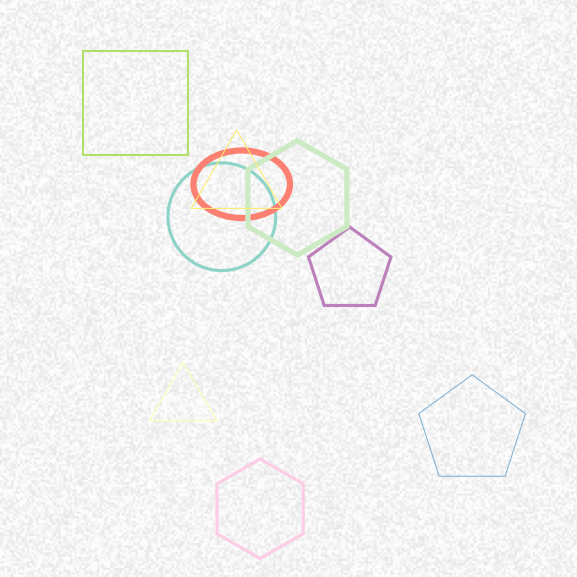[{"shape": "circle", "thickness": 1.5, "radius": 0.47, "center": [0.384, 0.624]}, {"shape": "triangle", "thickness": 0.5, "radius": 0.34, "center": [0.317, 0.304]}, {"shape": "oval", "thickness": 3, "radius": 0.42, "center": [0.419, 0.68]}, {"shape": "pentagon", "thickness": 0.5, "radius": 0.49, "center": [0.818, 0.253]}, {"shape": "square", "thickness": 1, "radius": 0.45, "center": [0.235, 0.821]}, {"shape": "hexagon", "thickness": 1.5, "radius": 0.43, "center": [0.45, 0.118]}, {"shape": "pentagon", "thickness": 1.5, "radius": 0.38, "center": [0.606, 0.531]}, {"shape": "hexagon", "thickness": 2.5, "radius": 0.49, "center": [0.515, 0.656]}, {"shape": "triangle", "thickness": 0.5, "radius": 0.45, "center": [0.41, 0.684]}]